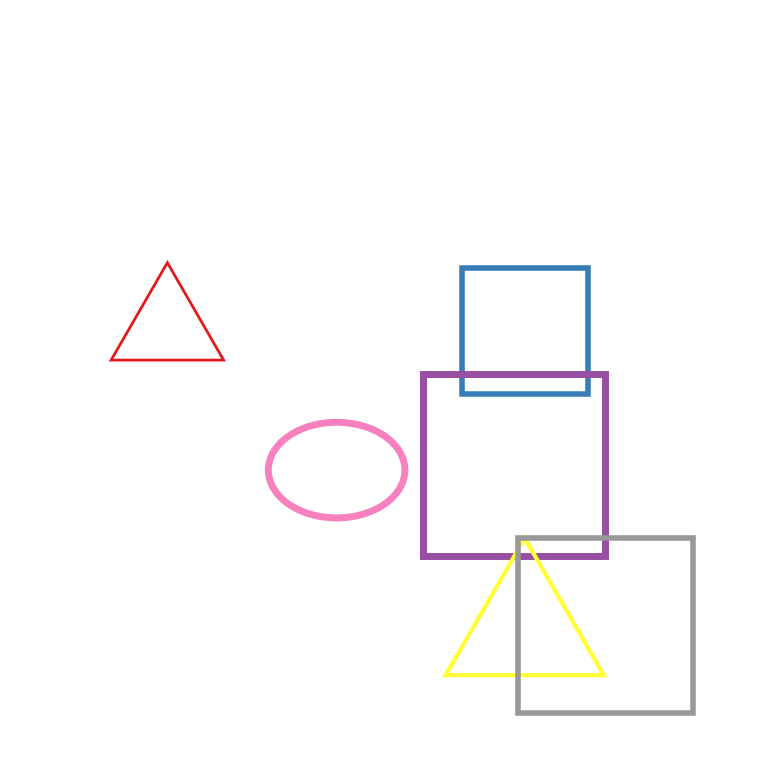[{"shape": "triangle", "thickness": 1, "radius": 0.42, "center": [0.217, 0.575]}, {"shape": "square", "thickness": 2, "radius": 0.41, "center": [0.682, 0.571]}, {"shape": "square", "thickness": 2.5, "radius": 0.59, "center": [0.668, 0.396]}, {"shape": "triangle", "thickness": 1.5, "radius": 0.59, "center": [0.681, 0.183]}, {"shape": "oval", "thickness": 2.5, "radius": 0.44, "center": [0.437, 0.389]}, {"shape": "square", "thickness": 2, "radius": 0.57, "center": [0.787, 0.188]}]